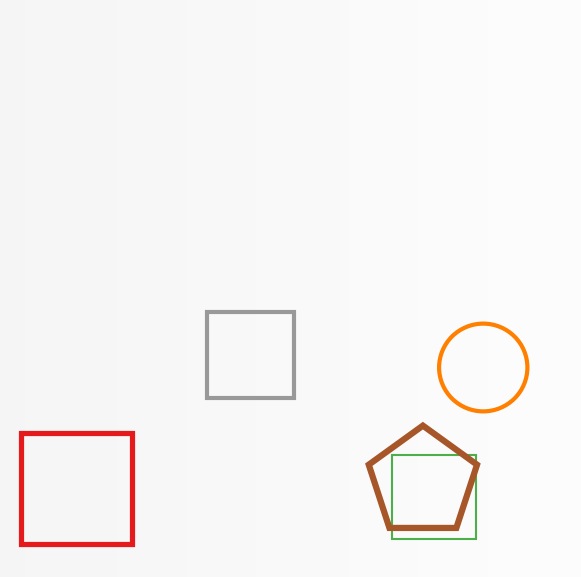[{"shape": "square", "thickness": 2.5, "radius": 0.48, "center": [0.131, 0.153]}, {"shape": "square", "thickness": 1, "radius": 0.36, "center": [0.747, 0.138]}, {"shape": "circle", "thickness": 2, "radius": 0.38, "center": [0.831, 0.363]}, {"shape": "pentagon", "thickness": 3, "radius": 0.49, "center": [0.728, 0.164]}, {"shape": "square", "thickness": 2, "radius": 0.38, "center": [0.431, 0.385]}]